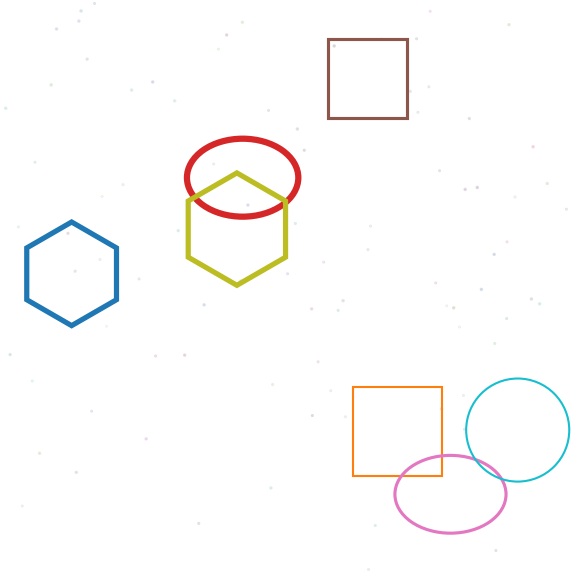[{"shape": "hexagon", "thickness": 2.5, "radius": 0.45, "center": [0.124, 0.525]}, {"shape": "square", "thickness": 1, "radius": 0.39, "center": [0.688, 0.252]}, {"shape": "oval", "thickness": 3, "radius": 0.48, "center": [0.42, 0.691]}, {"shape": "square", "thickness": 1.5, "radius": 0.34, "center": [0.637, 0.863]}, {"shape": "oval", "thickness": 1.5, "radius": 0.48, "center": [0.78, 0.143]}, {"shape": "hexagon", "thickness": 2.5, "radius": 0.49, "center": [0.41, 0.602]}, {"shape": "circle", "thickness": 1, "radius": 0.45, "center": [0.896, 0.254]}]